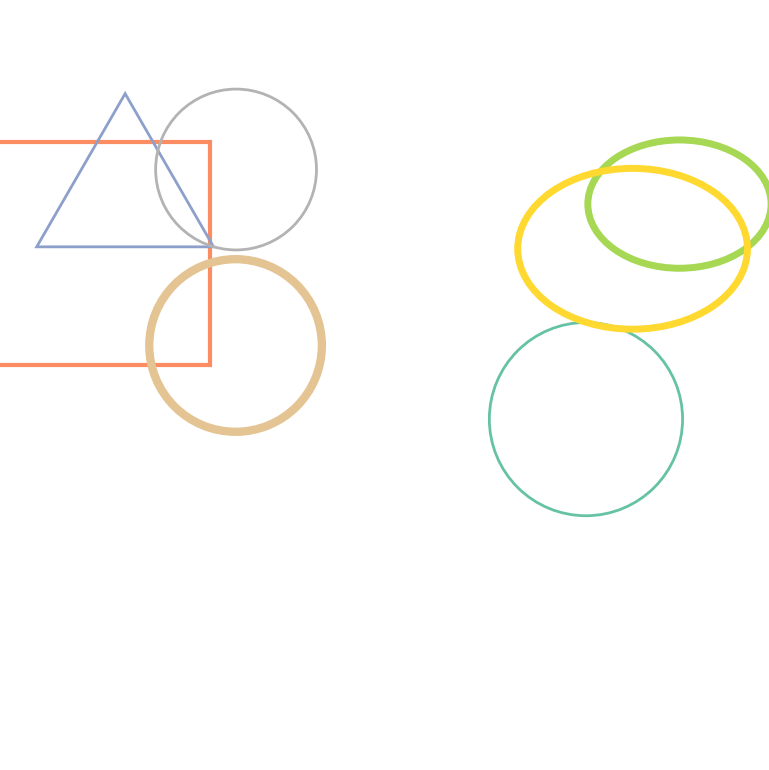[{"shape": "circle", "thickness": 1, "radius": 0.63, "center": [0.761, 0.456]}, {"shape": "square", "thickness": 1.5, "radius": 0.72, "center": [0.128, 0.671]}, {"shape": "triangle", "thickness": 1, "radius": 0.66, "center": [0.163, 0.746]}, {"shape": "oval", "thickness": 2.5, "radius": 0.6, "center": [0.882, 0.735]}, {"shape": "oval", "thickness": 2.5, "radius": 0.75, "center": [0.822, 0.677]}, {"shape": "circle", "thickness": 3, "radius": 0.56, "center": [0.306, 0.551]}, {"shape": "circle", "thickness": 1, "radius": 0.52, "center": [0.307, 0.78]}]